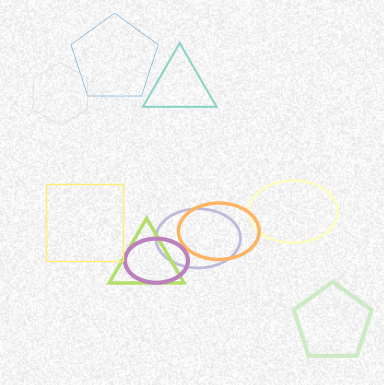[{"shape": "triangle", "thickness": 1.5, "radius": 0.55, "center": [0.467, 0.778]}, {"shape": "oval", "thickness": 1.5, "radius": 0.58, "center": [0.762, 0.45]}, {"shape": "oval", "thickness": 2, "radius": 0.55, "center": [0.515, 0.381]}, {"shape": "pentagon", "thickness": 0.5, "radius": 0.6, "center": [0.298, 0.847]}, {"shape": "oval", "thickness": 2.5, "radius": 0.52, "center": [0.568, 0.399]}, {"shape": "triangle", "thickness": 2.5, "radius": 0.56, "center": [0.381, 0.321]}, {"shape": "hexagon", "thickness": 0.5, "radius": 0.41, "center": [0.157, 0.756]}, {"shape": "oval", "thickness": 3, "radius": 0.41, "center": [0.406, 0.323]}, {"shape": "pentagon", "thickness": 3, "radius": 0.53, "center": [0.864, 0.162]}, {"shape": "square", "thickness": 1, "radius": 0.5, "center": [0.218, 0.421]}]